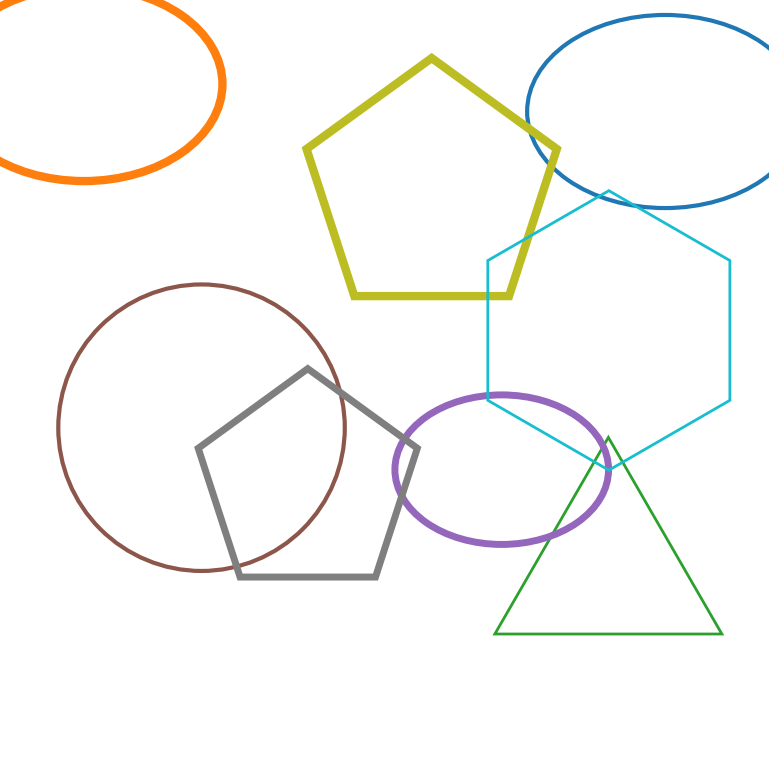[{"shape": "oval", "thickness": 1.5, "radius": 0.9, "center": [0.864, 0.855]}, {"shape": "oval", "thickness": 3, "radius": 0.9, "center": [0.109, 0.891]}, {"shape": "triangle", "thickness": 1, "radius": 0.85, "center": [0.79, 0.262]}, {"shape": "oval", "thickness": 2.5, "radius": 0.69, "center": [0.652, 0.39]}, {"shape": "circle", "thickness": 1.5, "radius": 0.93, "center": [0.262, 0.445]}, {"shape": "pentagon", "thickness": 2.5, "radius": 0.75, "center": [0.4, 0.372]}, {"shape": "pentagon", "thickness": 3, "radius": 0.85, "center": [0.561, 0.754]}, {"shape": "hexagon", "thickness": 1, "radius": 0.91, "center": [0.791, 0.571]}]